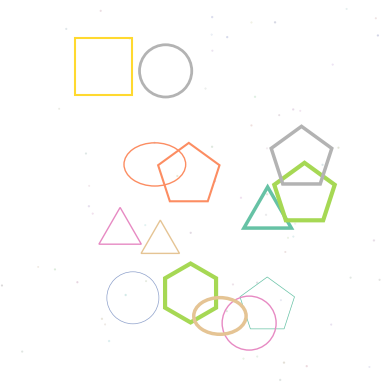[{"shape": "pentagon", "thickness": 0.5, "radius": 0.37, "center": [0.694, 0.206]}, {"shape": "triangle", "thickness": 2.5, "radius": 0.36, "center": [0.695, 0.443]}, {"shape": "oval", "thickness": 1, "radius": 0.4, "center": [0.402, 0.573]}, {"shape": "pentagon", "thickness": 1.5, "radius": 0.42, "center": [0.49, 0.545]}, {"shape": "circle", "thickness": 0.5, "radius": 0.34, "center": [0.345, 0.226]}, {"shape": "circle", "thickness": 1, "radius": 0.35, "center": [0.647, 0.161]}, {"shape": "triangle", "thickness": 1, "radius": 0.32, "center": [0.312, 0.398]}, {"shape": "pentagon", "thickness": 3, "radius": 0.41, "center": [0.791, 0.495]}, {"shape": "hexagon", "thickness": 3, "radius": 0.38, "center": [0.495, 0.239]}, {"shape": "square", "thickness": 1.5, "radius": 0.37, "center": [0.268, 0.826]}, {"shape": "triangle", "thickness": 1, "radius": 0.29, "center": [0.416, 0.371]}, {"shape": "oval", "thickness": 2.5, "radius": 0.34, "center": [0.571, 0.179]}, {"shape": "circle", "thickness": 2, "radius": 0.34, "center": [0.43, 0.816]}, {"shape": "pentagon", "thickness": 2.5, "radius": 0.41, "center": [0.783, 0.589]}]